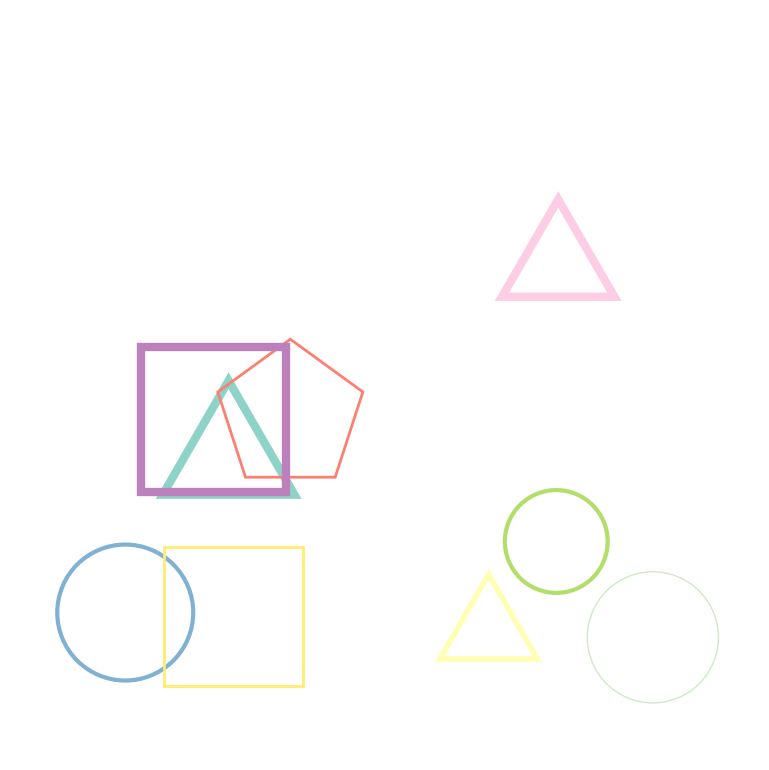[{"shape": "triangle", "thickness": 3, "radius": 0.49, "center": [0.297, 0.407]}, {"shape": "triangle", "thickness": 2, "radius": 0.37, "center": [0.635, 0.181]}, {"shape": "pentagon", "thickness": 1, "radius": 0.5, "center": [0.377, 0.46]}, {"shape": "circle", "thickness": 1.5, "radius": 0.44, "center": [0.163, 0.204]}, {"shape": "circle", "thickness": 1.5, "radius": 0.33, "center": [0.722, 0.297]}, {"shape": "triangle", "thickness": 3, "radius": 0.42, "center": [0.725, 0.657]}, {"shape": "square", "thickness": 3, "radius": 0.47, "center": [0.278, 0.456]}, {"shape": "circle", "thickness": 0.5, "radius": 0.43, "center": [0.848, 0.172]}, {"shape": "square", "thickness": 1, "radius": 0.45, "center": [0.304, 0.199]}]